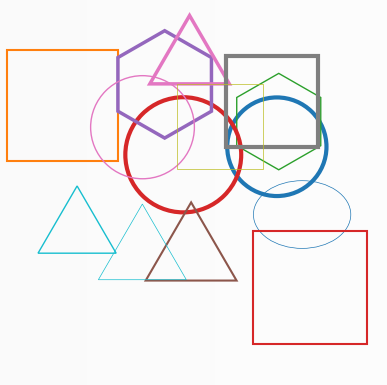[{"shape": "circle", "thickness": 3, "radius": 0.64, "center": [0.714, 0.619]}, {"shape": "oval", "thickness": 0.5, "radius": 0.63, "center": [0.78, 0.443]}, {"shape": "square", "thickness": 1.5, "radius": 0.72, "center": [0.161, 0.727]}, {"shape": "hexagon", "thickness": 1, "radius": 0.63, "center": [0.719, 0.684]}, {"shape": "square", "thickness": 1.5, "radius": 0.74, "center": [0.8, 0.254]}, {"shape": "circle", "thickness": 3, "radius": 0.75, "center": [0.473, 0.598]}, {"shape": "hexagon", "thickness": 2.5, "radius": 0.7, "center": [0.425, 0.781]}, {"shape": "triangle", "thickness": 1.5, "radius": 0.68, "center": [0.493, 0.339]}, {"shape": "circle", "thickness": 1, "radius": 0.67, "center": [0.368, 0.67]}, {"shape": "triangle", "thickness": 2.5, "radius": 0.59, "center": [0.489, 0.841]}, {"shape": "square", "thickness": 3, "radius": 0.59, "center": [0.701, 0.737]}, {"shape": "square", "thickness": 0.5, "radius": 0.56, "center": [0.568, 0.671]}, {"shape": "triangle", "thickness": 1, "radius": 0.58, "center": [0.199, 0.401]}, {"shape": "triangle", "thickness": 0.5, "radius": 0.66, "center": [0.367, 0.339]}]